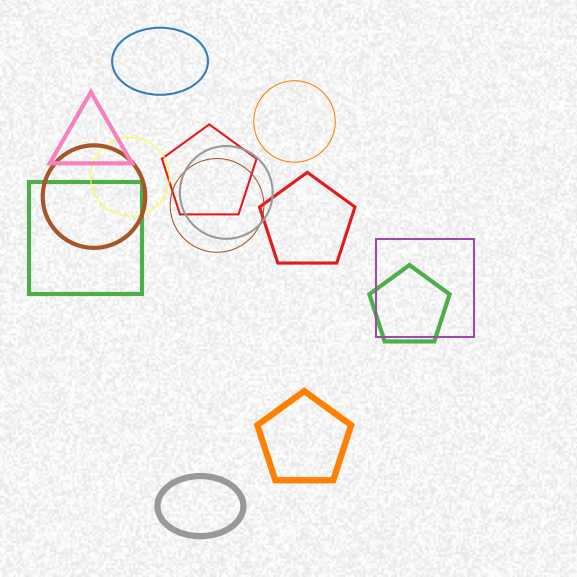[{"shape": "pentagon", "thickness": 1, "radius": 0.43, "center": [0.362, 0.698]}, {"shape": "pentagon", "thickness": 1.5, "radius": 0.43, "center": [0.532, 0.614]}, {"shape": "oval", "thickness": 1, "radius": 0.41, "center": [0.277, 0.893]}, {"shape": "square", "thickness": 2, "radius": 0.49, "center": [0.148, 0.587]}, {"shape": "pentagon", "thickness": 2, "radius": 0.37, "center": [0.709, 0.467]}, {"shape": "square", "thickness": 1, "radius": 0.42, "center": [0.736, 0.5]}, {"shape": "pentagon", "thickness": 3, "radius": 0.43, "center": [0.527, 0.237]}, {"shape": "circle", "thickness": 0.5, "radius": 0.35, "center": [0.51, 0.789]}, {"shape": "circle", "thickness": 0.5, "radius": 0.34, "center": [0.225, 0.693]}, {"shape": "circle", "thickness": 2, "radius": 0.44, "center": [0.163, 0.659]}, {"shape": "circle", "thickness": 0.5, "radius": 0.41, "center": [0.376, 0.643]}, {"shape": "triangle", "thickness": 2, "radius": 0.41, "center": [0.157, 0.757]}, {"shape": "oval", "thickness": 3, "radius": 0.37, "center": [0.347, 0.123]}, {"shape": "circle", "thickness": 1, "radius": 0.4, "center": [0.392, 0.666]}]